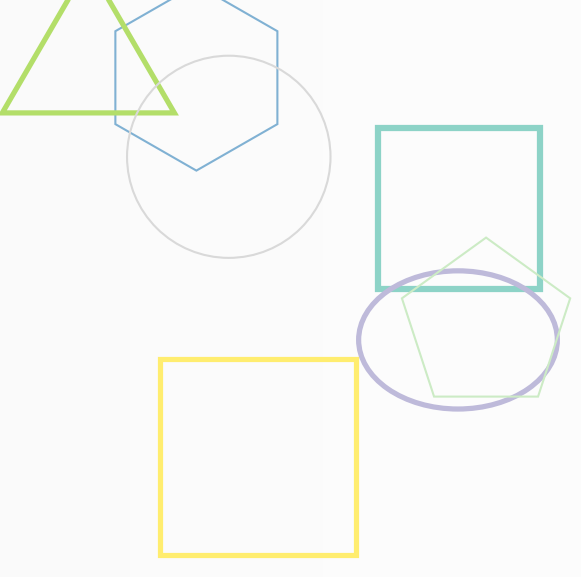[{"shape": "square", "thickness": 3, "radius": 0.69, "center": [0.789, 0.638]}, {"shape": "oval", "thickness": 2.5, "radius": 0.85, "center": [0.788, 0.411]}, {"shape": "hexagon", "thickness": 1, "radius": 0.8, "center": [0.338, 0.865]}, {"shape": "triangle", "thickness": 2.5, "radius": 0.85, "center": [0.152, 0.889]}, {"shape": "circle", "thickness": 1, "radius": 0.88, "center": [0.394, 0.728]}, {"shape": "pentagon", "thickness": 1, "radius": 0.76, "center": [0.836, 0.436]}, {"shape": "square", "thickness": 2.5, "radius": 0.85, "center": [0.444, 0.208]}]